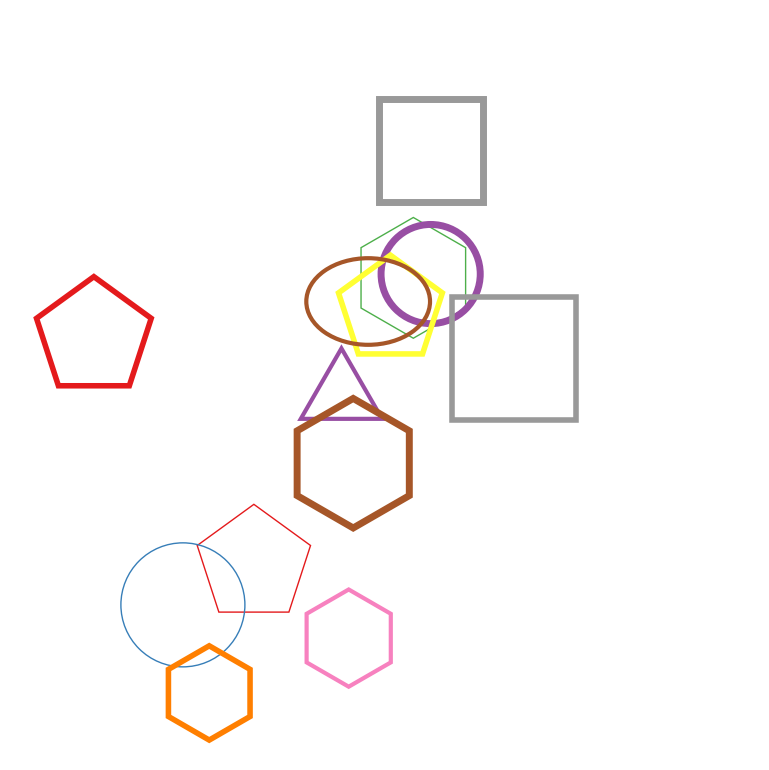[{"shape": "pentagon", "thickness": 2, "radius": 0.39, "center": [0.122, 0.562]}, {"shape": "pentagon", "thickness": 0.5, "radius": 0.39, "center": [0.33, 0.268]}, {"shape": "circle", "thickness": 0.5, "radius": 0.4, "center": [0.238, 0.214]}, {"shape": "hexagon", "thickness": 0.5, "radius": 0.39, "center": [0.537, 0.639]}, {"shape": "circle", "thickness": 2.5, "radius": 0.32, "center": [0.559, 0.644]}, {"shape": "triangle", "thickness": 1.5, "radius": 0.3, "center": [0.443, 0.487]}, {"shape": "hexagon", "thickness": 2, "radius": 0.31, "center": [0.272, 0.1]}, {"shape": "pentagon", "thickness": 2, "radius": 0.35, "center": [0.507, 0.598]}, {"shape": "hexagon", "thickness": 2.5, "radius": 0.42, "center": [0.459, 0.398]}, {"shape": "oval", "thickness": 1.5, "radius": 0.4, "center": [0.478, 0.608]}, {"shape": "hexagon", "thickness": 1.5, "radius": 0.32, "center": [0.453, 0.171]}, {"shape": "square", "thickness": 2, "radius": 0.4, "center": [0.668, 0.534]}, {"shape": "square", "thickness": 2.5, "radius": 0.34, "center": [0.559, 0.804]}]